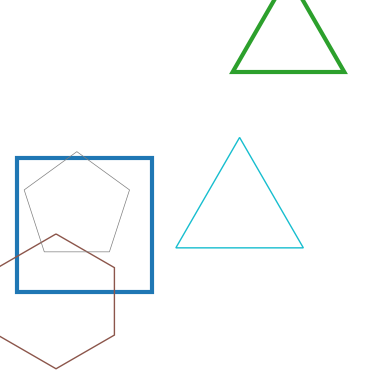[{"shape": "square", "thickness": 3, "radius": 0.88, "center": [0.22, 0.416]}, {"shape": "triangle", "thickness": 3, "radius": 0.84, "center": [0.749, 0.897]}, {"shape": "hexagon", "thickness": 1, "radius": 0.88, "center": [0.146, 0.217]}, {"shape": "pentagon", "thickness": 0.5, "radius": 0.72, "center": [0.2, 0.462]}, {"shape": "triangle", "thickness": 1, "radius": 0.96, "center": [0.622, 0.452]}]